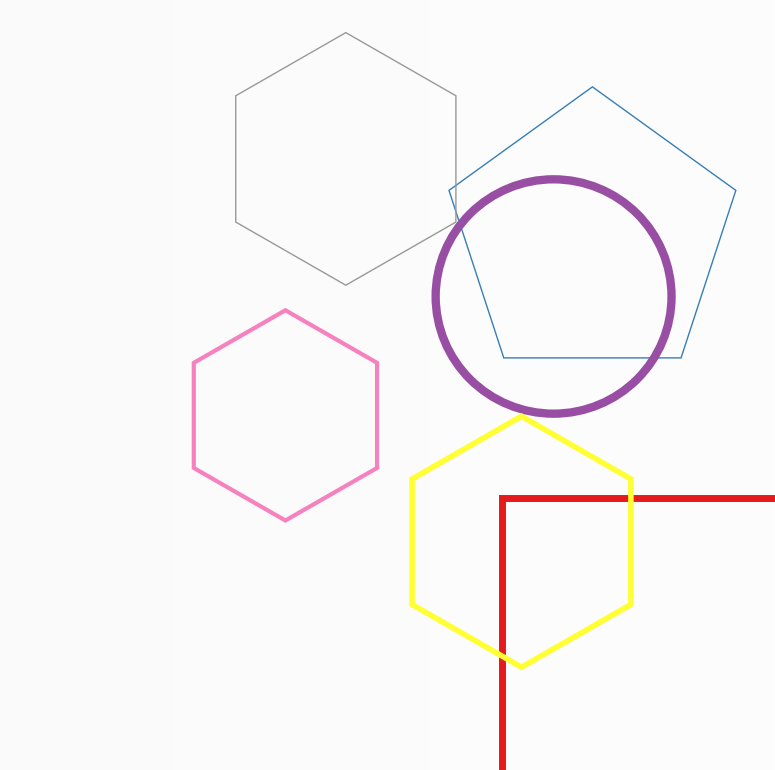[{"shape": "square", "thickness": 2.5, "radius": 0.9, "center": [0.827, 0.174]}, {"shape": "pentagon", "thickness": 0.5, "radius": 0.97, "center": [0.764, 0.693]}, {"shape": "circle", "thickness": 3, "radius": 0.76, "center": [0.714, 0.615]}, {"shape": "hexagon", "thickness": 2, "radius": 0.82, "center": [0.673, 0.296]}, {"shape": "hexagon", "thickness": 1.5, "radius": 0.68, "center": [0.368, 0.461]}, {"shape": "hexagon", "thickness": 0.5, "radius": 0.82, "center": [0.446, 0.794]}]